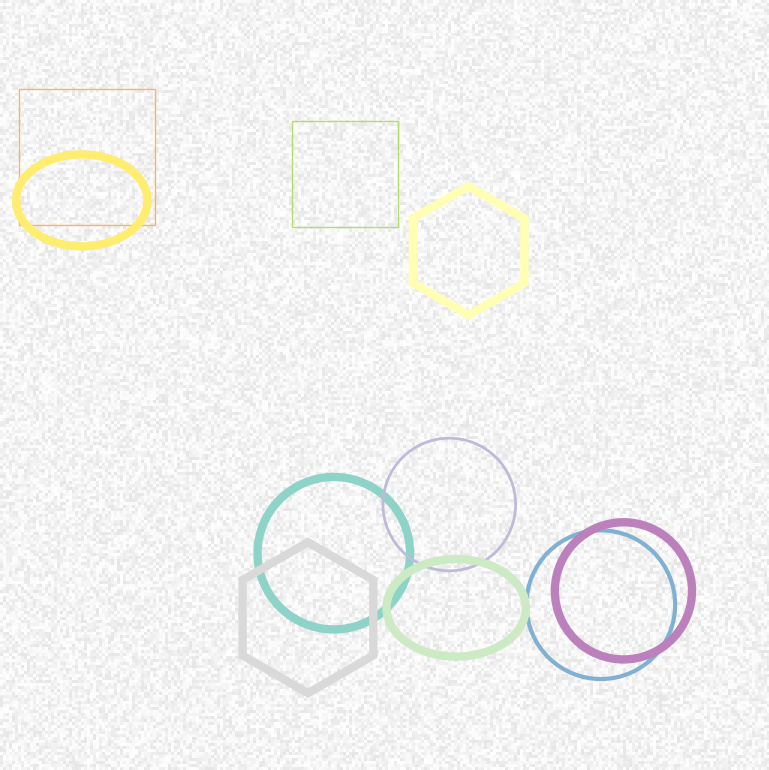[{"shape": "circle", "thickness": 3, "radius": 0.5, "center": [0.434, 0.282]}, {"shape": "hexagon", "thickness": 3, "radius": 0.42, "center": [0.609, 0.674]}, {"shape": "circle", "thickness": 1, "radius": 0.43, "center": [0.583, 0.345]}, {"shape": "circle", "thickness": 1.5, "radius": 0.48, "center": [0.78, 0.215]}, {"shape": "square", "thickness": 0.5, "radius": 0.44, "center": [0.113, 0.796]}, {"shape": "square", "thickness": 0.5, "radius": 0.34, "center": [0.448, 0.774]}, {"shape": "hexagon", "thickness": 3, "radius": 0.49, "center": [0.4, 0.198]}, {"shape": "circle", "thickness": 3, "radius": 0.45, "center": [0.81, 0.233]}, {"shape": "oval", "thickness": 3, "radius": 0.45, "center": [0.592, 0.211]}, {"shape": "oval", "thickness": 3, "radius": 0.43, "center": [0.106, 0.74]}]